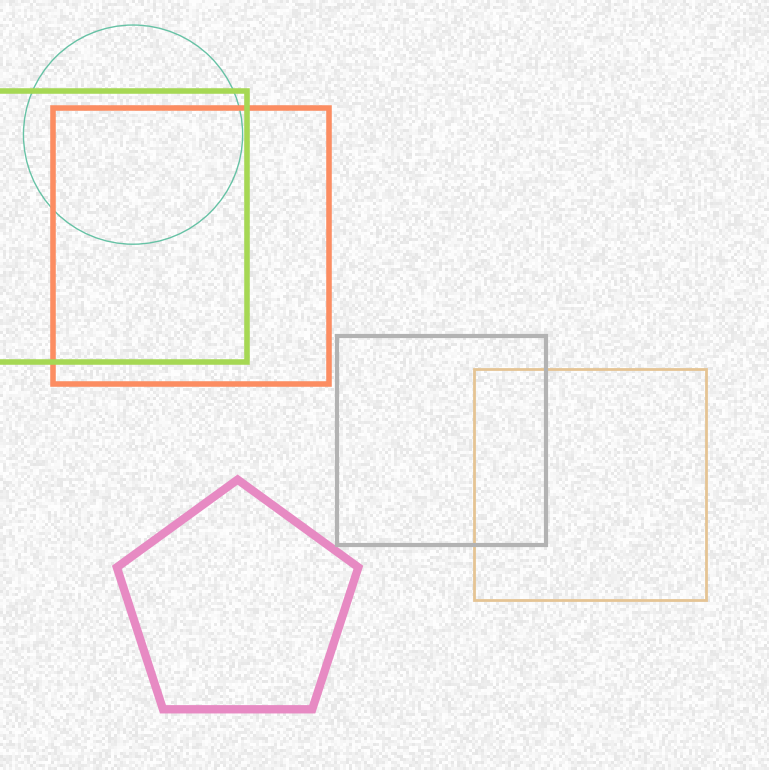[{"shape": "circle", "thickness": 0.5, "radius": 0.71, "center": [0.173, 0.825]}, {"shape": "square", "thickness": 2, "radius": 0.9, "center": [0.249, 0.68]}, {"shape": "pentagon", "thickness": 3, "radius": 0.82, "center": [0.309, 0.212]}, {"shape": "square", "thickness": 2, "radius": 0.88, "center": [0.145, 0.706]}, {"shape": "square", "thickness": 1, "radius": 0.75, "center": [0.767, 0.371]}, {"shape": "square", "thickness": 1.5, "radius": 0.68, "center": [0.574, 0.427]}]